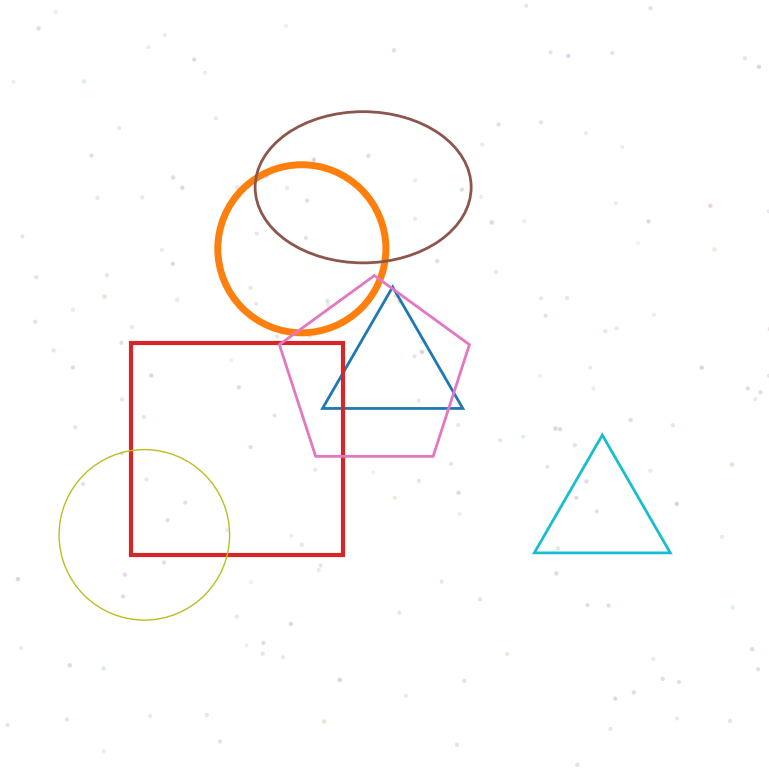[{"shape": "triangle", "thickness": 1, "radius": 0.53, "center": [0.51, 0.522]}, {"shape": "circle", "thickness": 2.5, "radius": 0.55, "center": [0.392, 0.677]}, {"shape": "square", "thickness": 1.5, "radius": 0.69, "center": [0.308, 0.417]}, {"shape": "oval", "thickness": 1, "radius": 0.7, "center": [0.472, 0.757]}, {"shape": "pentagon", "thickness": 1, "radius": 0.65, "center": [0.486, 0.512]}, {"shape": "circle", "thickness": 0.5, "radius": 0.55, "center": [0.187, 0.305]}, {"shape": "triangle", "thickness": 1, "radius": 0.51, "center": [0.782, 0.333]}]